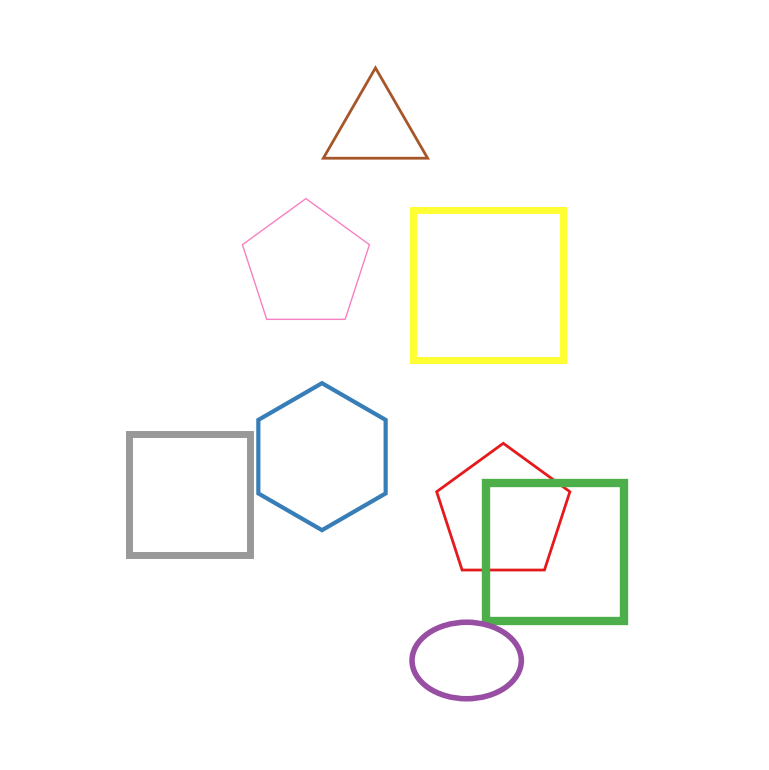[{"shape": "pentagon", "thickness": 1, "radius": 0.45, "center": [0.654, 0.333]}, {"shape": "hexagon", "thickness": 1.5, "radius": 0.48, "center": [0.418, 0.407]}, {"shape": "square", "thickness": 3, "radius": 0.45, "center": [0.72, 0.283]}, {"shape": "oval", "thickness": 2, "radius": 0.35, "center": [0.606, 0.142]}, {"shape": "square", "thickness": 2.5, "radius": 0.48, "center": [0.634, 0.63]}, {"shape": "triangle", "thickness": 1, "radius": 0.39, "center": [0.488, 0.834]}, {"shape": "pentagon", "thickness": 0.5, "radius": 0.43, "center": [0.397, 0.655]}, {"shape": "square", "thickness": 2.5, "radius": 0.39, "center": [0.246, 0.358]}]